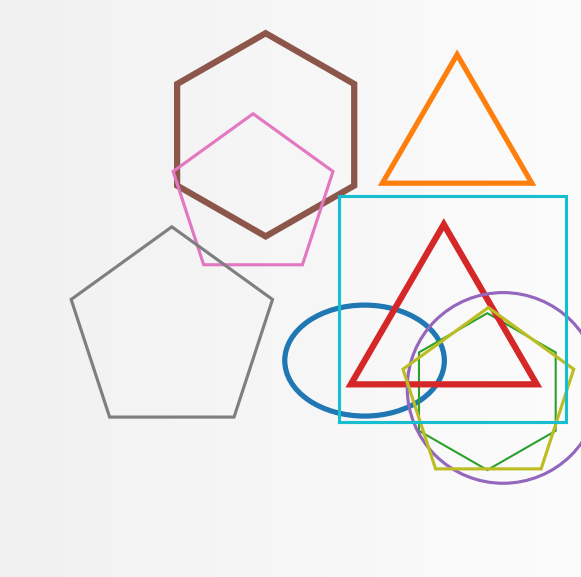[{"shape": "oval", "thickness": 2.5, "radius": 0.69, "center": [0.627, 0.375]}, {"shape": "triangle", "thickness": 2.5, "radius": 0.74, "center": [0.786, 0.756]}, {"shape": "hexagon", "thickness": 1, "radius": 0.68, "center": [0.838, 0.321]}, {"shape": "triangle", "thickness": 3, "radius": 0.92, "center": [0.764, 0.426]}, {"shape": "circle", "thickness": 1.5, "radius": 0.83, "center": [0.866, 0.327]}, {"shape": "hexagon", "thickness": 3, "radius": 0.88, "center": [0.457, 0.766]}, {"shape": "pentagon", "thickness": 1.5, "radius": 0.72, "center": [0.435, 0.658]}, {"shape": "pentagon", "thickness": 1.5, "radius": 0.91, "center": [0.296, 0.424]}, {"shape": "pentagon", "thickness": 1.5, "radius": 0.77, "center": [0.84, 0.312]}, {"shape": "square", "thickness": 1.5, "radius": 0.97, "center": [0.778, 0.464]}]